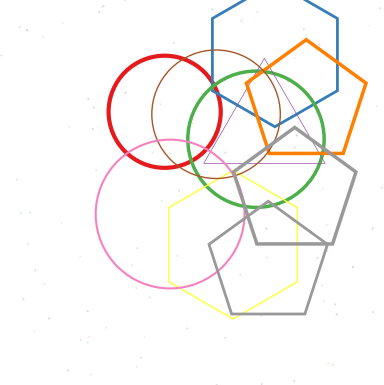[{"shape": "circle", "thickness": 3, "radius": 0.73, "center": [0.428, 0.71]}, {"shape": "hexagon", "thickness": 2, "radius": 0.94, "center": [0.714, 0.858]}, {"shape": "circle", "thickness": 2.5, "radius": 0.89, "center": [0.665, 0.638]}, {"shape": "triangle", "thickness": 0.5, "radius": 0.91, "center": [0.687, 0.667]}, {"shape": "pentagon", "thickness": 2.5, "radius": 0.82, "center": [0.795, 0.734]}, {"shape": "hexagon", "thickness": 1, "radius": 0.96, "center": [0.605, 0.364]}, {"shape": "circle", "thickness": 1, "radius": 0.83, "center": [0.561, 0.703]}, {"shape": "circle", "thickness": 1.5, "radius": 0.97, "center": [0.442, 0.444]}, {"shape": "pentagon", "thickness": 2, "radius": 0.81, "center": [0.697, 0.315]}, {"shape": "pentagon", "thickness": 2.5, "radius": 0.84, "center": [0.766, 0.502]}]